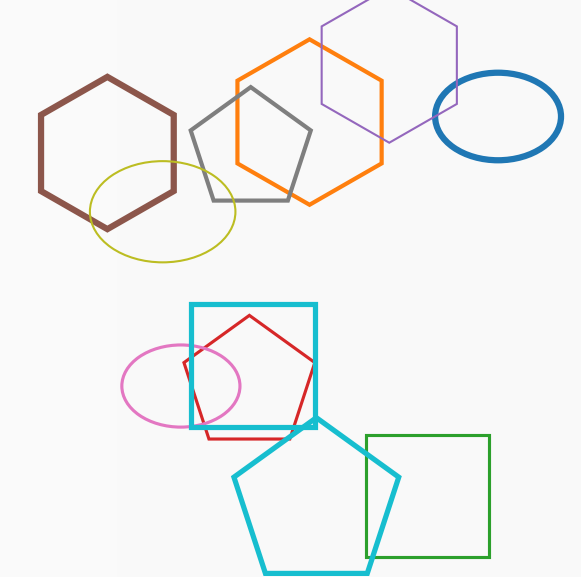[{"shape": "oval", "thickness": 3, "radius": 0.54, "center": [0.857, 0.797]}, {"shape": "hexagon", "thickness": 2, "radius": 0.72, "center": [0.533, 0.788]}, {"shape": "square", "thickness": 1.5, "radius": 0.53, "center": [0.736, 0.14]}, {"shape": "pentagon", "thickness": 1.5, "radius": 0.59, "center": [0.429, 0.335]}, {"shape": "hexagon", "thickness": 1, "radius": 0.67, "center": [0.67, 0.886]}, {"shape": "hexagon", "thickness": 3, "radius": 0.66, "center": [0.185, 0.734]}, {"shape": "oval", "thickness": 1.5, "radius": 0.51, "center": [0.311, 0.331]}, {"shape": "pentagon", "thickness": 2, "radius": 0.54, "center": [0.431, 0.74]}, {"shape": "oval", "thickness": 1, "radius": 0.63, "center": [0.28, 0.632]}, {"shape": "pentagon", "thickness": 2.5, "radius": 0.75, "center": [0.544, 0.127]}, {"shape": "square", "thickness": 2.5, "radius": 0.54, "center": [0.435, 0.366]}]